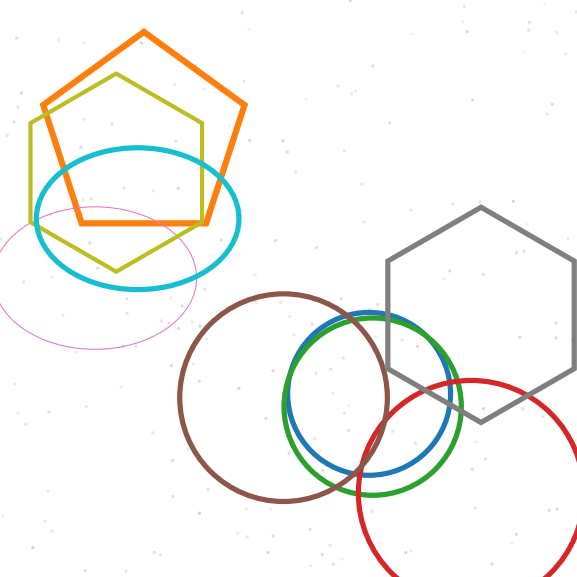[{"shape": "circle", "thickness": 2.5, "radius": 0.71, "center": [0.639, 0.317]}, {"shape": "pentagon", "thickness": 3, "radius": 0.92, "center": [0.249, 0.761]}, {"shape": "circle", "thickness": 2.5, "radius": 0.77, "center": [0.645, 0.295]}, {"shape": "circle", "thickness": 2.5, "radius": 0.98, "center": [0.816, 0.145]}, {"shape": "circle", "thickness": 2.5, "radius": 0.9, "center": [0.491, 0.311]}, {"shape": "oval", "thickness": 0.5, "radius": 0.88, "center": [0.164, 0.518]}, {"shape": "hexagon", "thickness": 2.5, "radius": 0.93, "center": [0.833, 0.454]}, {"shape": "hexagon", "thickness": 2, "radius": 0.86, "center": [0.201, 0.7]}, {"shape": "oval", "thickness": 2.5, "radius": 0.88, "center": [0.238, 0.62]}]